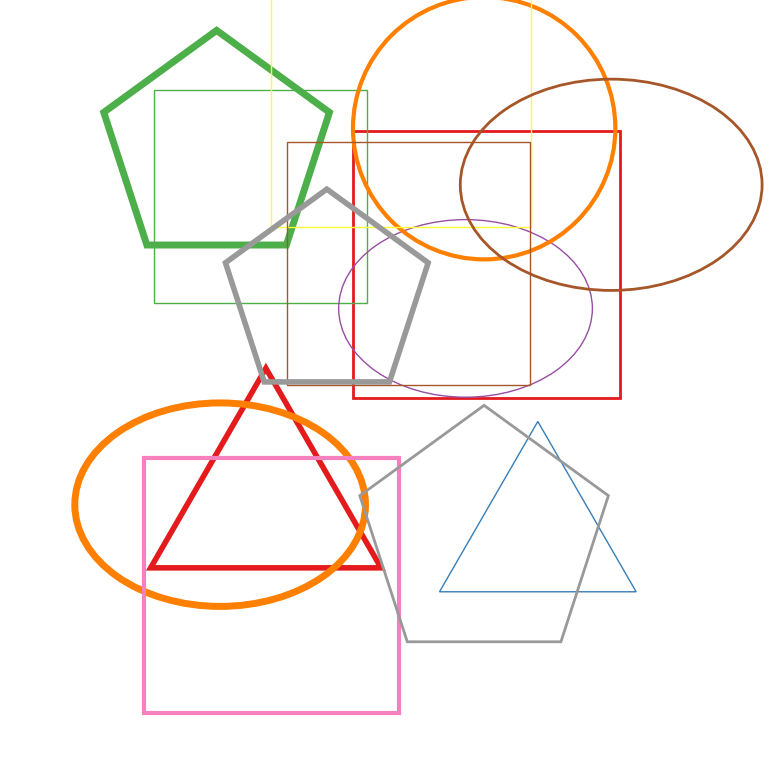[{"shape": "square", "thickness": 1, "radius": 0.86, "center": [0.632, 0.656]}, {"shape": "triangle", "thickness": 2, "radius": 0.86, "center": [0.345, 0.349]}, {"shape": "triangle", "thickness": 0.5, "radius": 0.74, "center": [0.698, 0.305]}, {"shape": "square", "thickness": 0.5, "radius": 0.69, "center": [0.338, 0.744]}, {"shape": "pentagon", "thickness": 2.5, "radius": 0.77, "center": [0.281, 0.806]}, {"shape": "oval", "thickness": 0.5, "radius": 0.82, "center": [0.605, 0.599]}, {"shape": "oval", "thickness": 2.5, "radius": 0.94, "center": [0.286, 0.345]}, {"shape": "circle", "thickness": 1.5, "radius": 0.85, "center": [0.629, 0.834]}, {"shape": "square", "thickness": 0.5, "radius": 0.84, "center": [0.521, 0.874]}, {"shape": "square", "thickness": 0.5, "radius": 0.79, "center": [0.531, 0.658]}, {"shape": "oval", "thickness": 1, "radius": 0.98, "center": [0.794, 0.76]}, {"shape": "square", "thickness": 1.5, "radius": 0.83, "center": [0.352, 0.24]}, {"shape": "pentagon", "thickness": 1, "radius": 0.85, "center": [0.629, 0.304]}, {"shape": "pentagon", "thickness": 2, "radius": 0.69, "center": [0.424, 0.616]}]